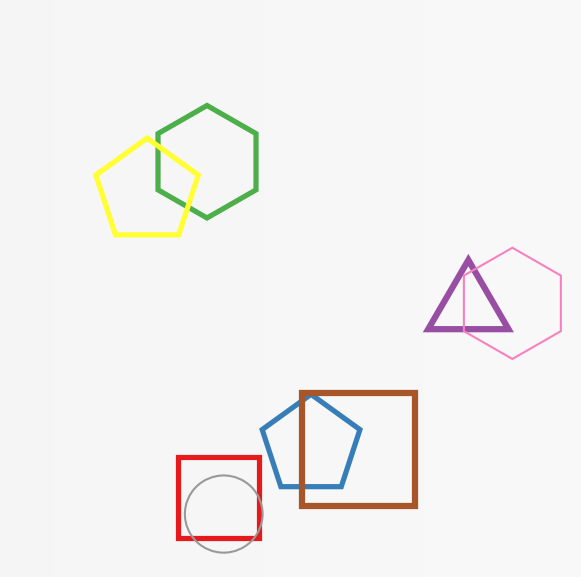[{"shape": "square", "thickness": 2.5, "radius": 0.35, "center": [0.375, 0.137]}, {"shape": "pentagon", "thickness": 2.5, "radius": 0.44, "center": [0.535, 0.228]}, {"shape": "hexagon", "thickness": 2.5, "radius": 0.49, "center": [0.356, 0.719]}, {"shape": "triangle", "thickness": 3, "radius": 0.4, "center": [0.806, 0.469]}, {"shape": "pentagon", "thickness": 2.5, "radius": 0.46, "center": [0.253, 0.667]}, {"shape": "square", "thickness": 3, "radius": 0.49, "center": [0.617, 0.221]}, {"shape": "hexagon", "thickness": 1, "radius": 0.48, "center": [0.882, 0.474]}, {"shape": "circle", "thickness": 1, "radius": 0.33, "center": [0.385, 0.109]}]